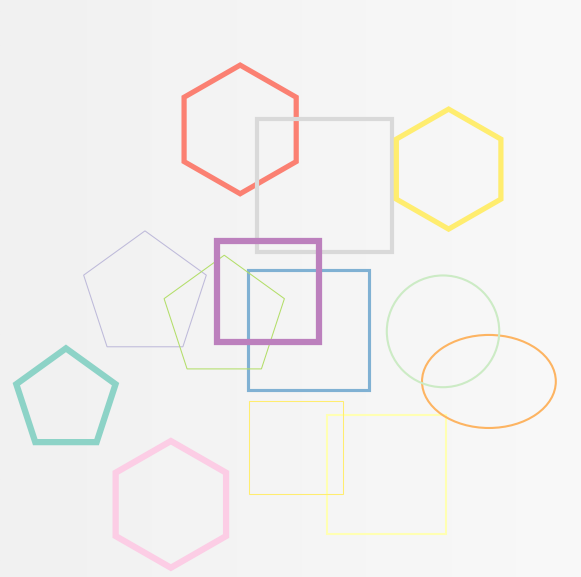[{"shape": "pentagon", "thickness": 3, "radius": 0.45, "center": [0.113, 0.306]}, {"shape": "square", "thickness": 1, "radius": 0.51, "center": [0.664, 0.177]}, {"shape": "pentagon", "thickness": 0.5, "radius": 0.55, "center": [0.249, 0.488]}, {"shape": "hexagon", "thickness": 2.5, "radius": 0.56, "center": [0.413, 0.775]}, {"shape": "square", "thickness": 1.5, "radius": 0.52, "center": [0.531, 0.427]}, {"shape": "oval", "thickness": 1, "radius": 0.58, "center": [0.841, 0.339]}, {"shape": "pentagon", "thickness": 0.5, "radius": 0.54, "center": [0.386, 0.448]}, {"shape": "hexagon", "thickness": 3, "radius": 0.55, "center": [0.294, 0.126]}, {"shape": "square", "thickness": 2, "radius": 0.58, "center": [0.558, 0.678]}, {"shape": "square", "thickness": 3, "radius": 0.44, "center": [0.461, 0.494]}, {"shape": "circle", "thickness": 1, "radius": 0.48, "center": [0.762, 0.425]}, {"shape": "square", "thickness": 0.5, "radius": 0.4, "center": [0.509, 0.224]}, {"shape": "hexagon", "thickness": 2.5, "radius": 0.52, "center": [0.772, 0.706]}]